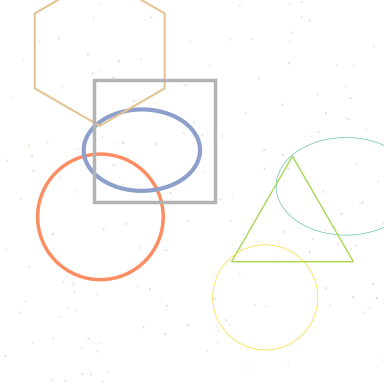[{"shape": "oval", "thickness": 0.5, "radius": 0.91, "center": [0.898, 0.516]}, {"shape": "circle", "thickness": 2.5, "radius": 0.82, "center": [0.261, 0.437]}, {"shape": "oval", "thickness": 3, "radius": 0.76, "center": [0.369, 0.61]}, {"shape": "triangle", "thickness": 1, "radius": 0.91, "center": [0.76, 0.412]}, {"shape": "circle", "thickness": 0.5, "radius": 0.68, "center": [0.689, 0.228]}, {"shape": "hexagon", "thickness": 1.5, "radius": 0.97, "center": [0.259, 0.868]}, {"shape": "square", "thickness": 2.5, "radius": 0.79, "center": [0.401, 0.634]}]